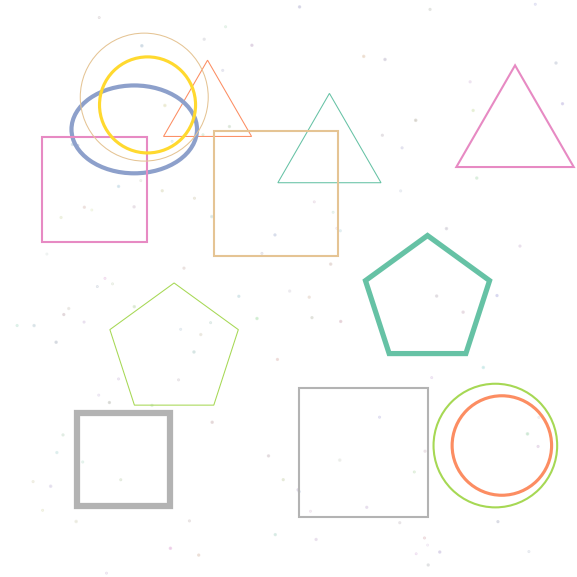[{"shape": "triangle", "thickness": 0.5, "radius": 0.52, "center": [0.57, 0.734]}, {"shape": "pentagon", "thickness": 2.5, "radius": 0.56, "center": [0.74, 0.478]}, {"shape": "circle", "thickness": 1.5, "radius": 0.43, "center": [0.869, 0.228]}, {"shape": "triangle", "thickness": 0.5, "radius": 0.44, "center": [0.359, 0.807]}, {"shape": "oval", "thickness": 2, "radius": 0.54, "center": [0.232, 0.775]}, {"shape": "square", "thickness": 1, "radius": 0.45, "center": [0.164, 0.671]}, {"shape": "triangle", "thickness": 1, "radius": 0.59, "center": [0.892, 0.769]}, {"shape": "circle", "thickness": 1, "radius": 0.54, "center": [0.858, 0.228]}, {"shape": "pentagon", "thickness": 0.5, "radius": 0.58, "center": [0.301, 0.392]}, {"shape": "circle", "thickness": 1.5, "radius": 0.42, "center": [0.255, 0.817]}, {"shape": "circle", "thickness": 0.5, "radius": 0.55, "center": [0.25, 0.831]}, {"shape": "square", "thickness": 1, "radius": 0.54, "center": [0.478, 0.664]}, {"shape": "square", "thickness": 1, "radius": 0.56, "center": [0.629, 0.215]}, {"shape": "square", "thickness": 3, "radius": 0.4, "center": [0.214, 0.203]}]